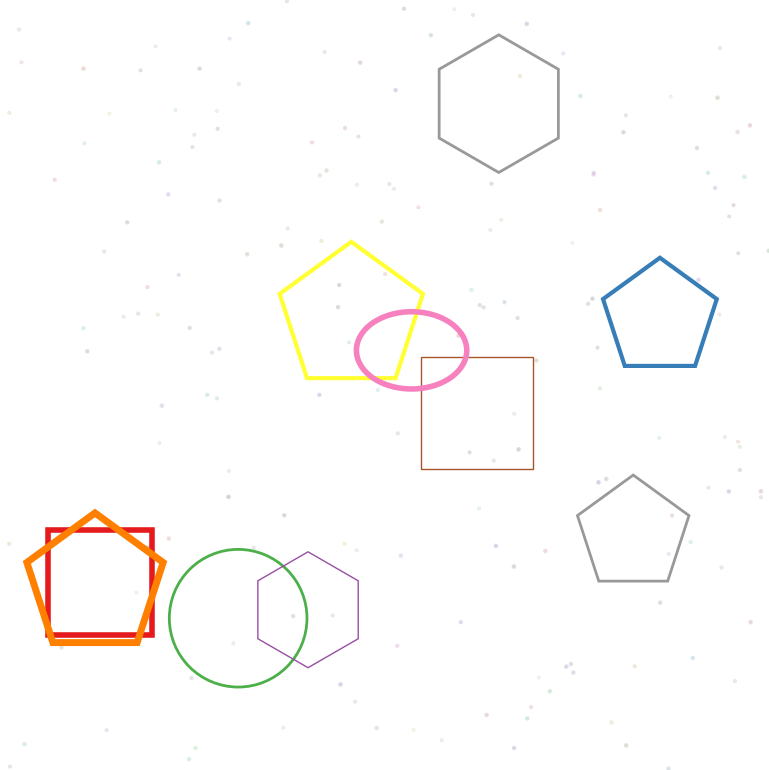[{"shape": "square", "thickness": 2, "radius": 0.34, "center": [0.13, 0.243]}, {"shape": "pentagon", "thickness": 1.5, "radius": 0.39, "center": [0.857, 0.588]}, {"shape": "circle", "thickness": 1, "radius": 0.45, "center": [0.309, 0.197]}, {"shape": "hexagon", "thickness": 0.5, "radius": 0.38, "center": [0.4, 0.208]}, {"shape": "pentagon", "thickness": 2.5, "radius": 0.47, "center": [0.123, 0.241]}, {"shape": "pentagon", "thickness": 1.5, "radius": 0.49, "center": [0.456, 0.588]}, {"shape": "square", "thickness": 0.5, "radius": 0.36, "center": [0.619, 0.464]}, {"shape": "oval", "thickness": 2, "radius": 0.36, "center": [0.535, 0.545]}, {"shape": "hexagon", "thickness": 1, "radius": 0.45, "center": [0.648, 0.865]}, {"shape": "pentagon", "thickness": 1, "radius": 0.38, "center": [0.822, 0.307]}]